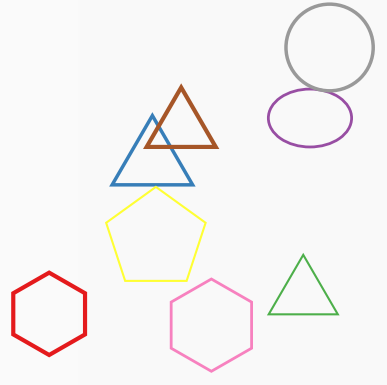[{"shape": "hexagon", "thickness": 3, "radius": 0.53, "center": [0.127, 0.185]}, {"shape": "triangle", "thickness": 2.5, "radius": 0.6, "center": [0.393, 0.58]}, {"shape": "triangle", "thickness": 1.5, "radius": 0.51, "center": [0.783, 0.235]}, {"shape": "oval", "thickness": 2, "radius": 0.54, "center": [0.8, 0.693]}, {"shape": "pentagon", "thickness": 1.5, "radius": 0.67, "center": [0.402, 0.38]}, {"shape": "triangle", "thickness": 3, "radius": 0.51, "center": [0.468, 0.67]}, {"shape": "hexagon", "thickness": 2, "radius": 0.6, "center": [0.546, 0.155]}, {"shape": "circle", "thickness": 2.5, "radius": 0.56, "center": [0.851, 0.877]}]